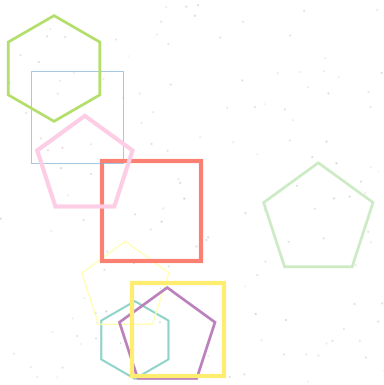[{"shape": "hexagon", "thickness": 1.5, "radius": 0.5, "center": [0.35, 0.117]}, {"shape": "pentagon", "thickness": 1, "radius": 0.6, "center": [0.326, 0.254]}, {"shape": "square", "thickness": 3, "radius": 0.65, "center": [0.393, 0.452]}, {"shape": "square", "thickness": 0.5, "radius": 0.6, "center": [0.199, 0.695]}, {"shape": "hexagon", "thickness": 2, "radius": 0.69, "center": [0.14, 0.822]}, {"shape": "pentagon", "thickness": 3, "radius": 0.65, "center": [0.22, 0.569]}, {"shape": "pentagon", "thickness": 2, "radius": 0.65, "center": [0.434, 0.123]}, {"shape": "pentagon", "thickness": 2, "radius": 0.75, "center": [0.827, 0.428]}, {"shape": "square", "thickness": 3, "radius": 0.6, "center": [0.462, 0.144]}]